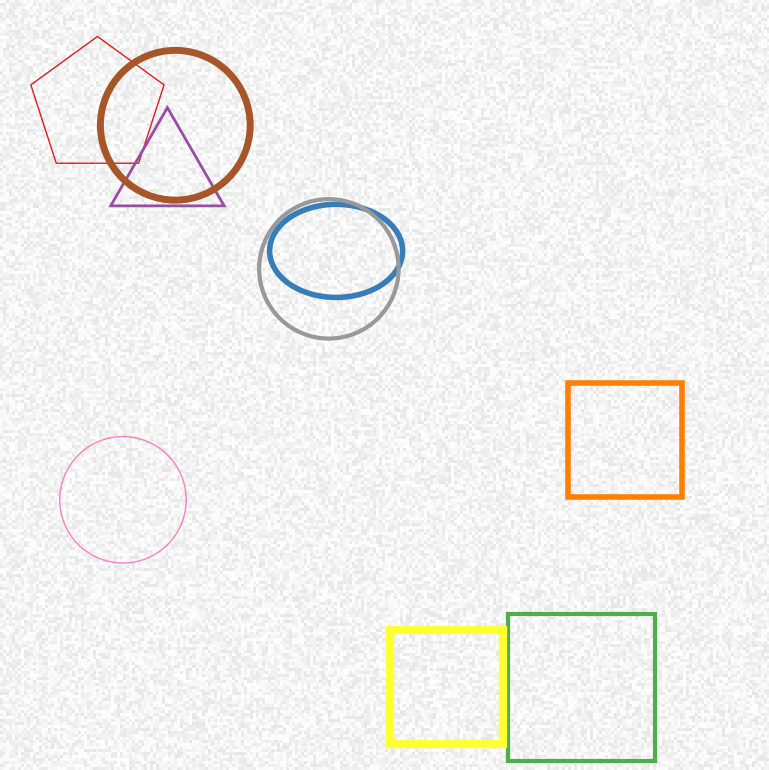[{"shape": "pentagon", "thickness": 0.5, "radius": 0.45, "center": [0.127, 0.862]}, {"shape": "oval", "thickness": 2, "radius": 0.43, "center": [0.437, 0.674]}, {"shape": "square", "thickness": 1.5, "radius": 0.48, "center": [0.755, 0.107]}, {"shape": "triangle", "thickness": 1, "radius": 0.43, "center": [0.217, 0.775]}, {"shape": "square", "thickness": 2, "radius": 0.37, "center": [0.812, 0.429]}, {"shape": "square", "thickness": 3, "radius": 0.37, "center": [0.58, 0.108]}, {"shape": "circle", "thickness": 2.5, "radius": 0.49, "center": [0.228, 0.837]}, {"shape": "circle", "thickness": 0.5, "radius": 0.41, "center": [0.16, 0.351]}, {"shape": "circle", "thickness": 1.5, "radius": 0.45, "center": [0.427, 0.651]}]